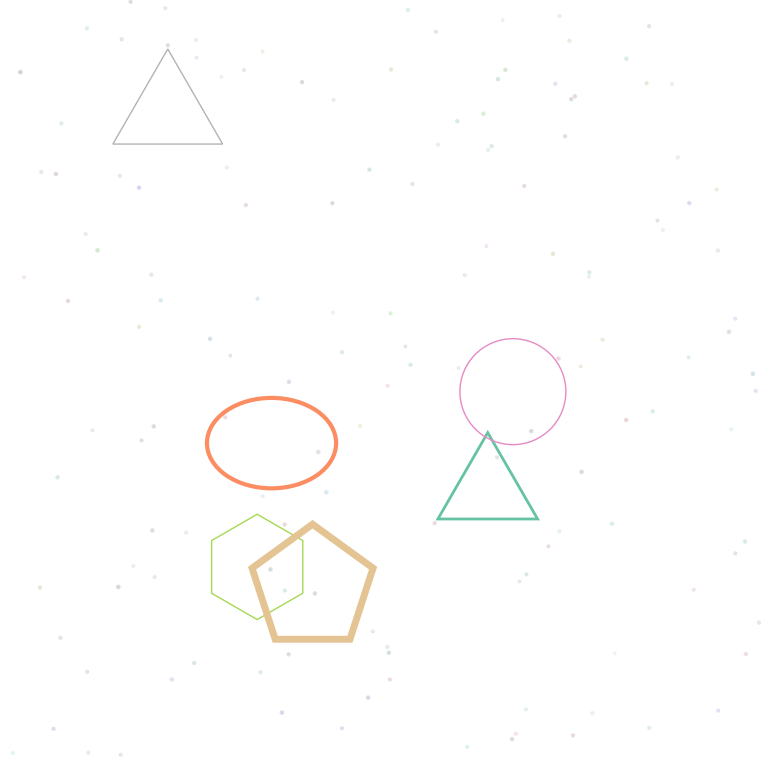[{"shape": "triangle", "thickness": 1, "radius": 0.37, "center": [0.633, 0.363]}, {"shape": "oval", "thickness": 1.5, "radius": 0.42, "center": [0.353, 0.425]}, {"shape": "circle", "thickness": 0.5, "radius": 0.34, "center": [0.666, 0.491]}, {"shape": "hexagon", "thickness": 0.5, "radius": 0.34, "center": [0.334, 0.264]}, {"shape": "pentagon", "thickness": 2.5, "radius": 0.41, "center": [0.406, 0.237]}, {"shape": "triangle", "thickness": 0.5, "radius": 0.41, "center": [0.218, 0.854]}]